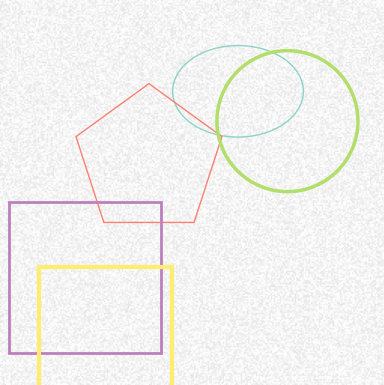[{"shape": "oval", "thickness": 1, "radius": 0.85, "center": [0.618, 0.763]}, {"shape": "pentagon", "thickness": 1, "radius": 1.0, "center": [0.387, 0.583]}, {"shape": "circle", "thickness": 2.5, "radius": 0.92, "center": [0.747, 0.685]}, {"shape": "square", "thickness": 2, "radius": 0.98, "center": [0.221, 0.279]}, {"shape": "square", "thickness": 3, "radius": 0.86, "center": [0.274, 0.133]}]